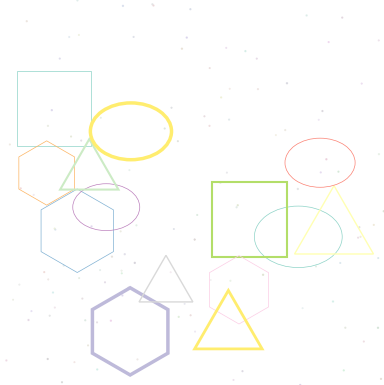[{"shape": "oval", "thickness": 0.5, "radius": 0.57, "center": [0.775, 0.385]}, {"shape": "square", "thickness": 0.5, "radius": 0.48, "center": [0.141, 0.718]}, {"shape": "triangle", "thickness": 1, "radius": 0.59, "center": [0.868, 0.399]}, {"shape": "hexagon", "thickness": 2.5, "radius": 0.57, "center": [0.338, 0.139]}, {"shape": "oval", "thickness": 0.5, "radius": 0.46, "center": [0.831, 0.577]}, {"shape": "hexagon", "thickness": 0.5, "radius": 0.54, "center": [0.201, 0.401]}, {"shape": "hexagon", "thickness": 0.5, "radius": 0.42, "center": [0.121, 0.551]}, {"shape": "square", "thickness": 1.5, "radius": 0.49, "center": [0.647, 0.431]}, {"shape": "hexagon", "thickness": 0.5, "radius": 0.44, "center": [0.621, 0.247]}, {"shape": "triangle", "thickness": 1, "radius": 0.4, "center": [0.431, 0.256]}, {"shape": "oval", "thickness": 0.5, "radius": 0.43, "center": [0.276, 0.462]}, {"shape": "triangle", "thickness": 1.5, "radius": 0.44, "center": [0.232, 0.551]}, {"shape": "triangle", "thickness": 2, "radius": 0.51, "center": [0.593, 0.144]}, {"shape": "oval", "thickness": 2.5, "radius": 0.53, "center": [0.34, 0.659]}]